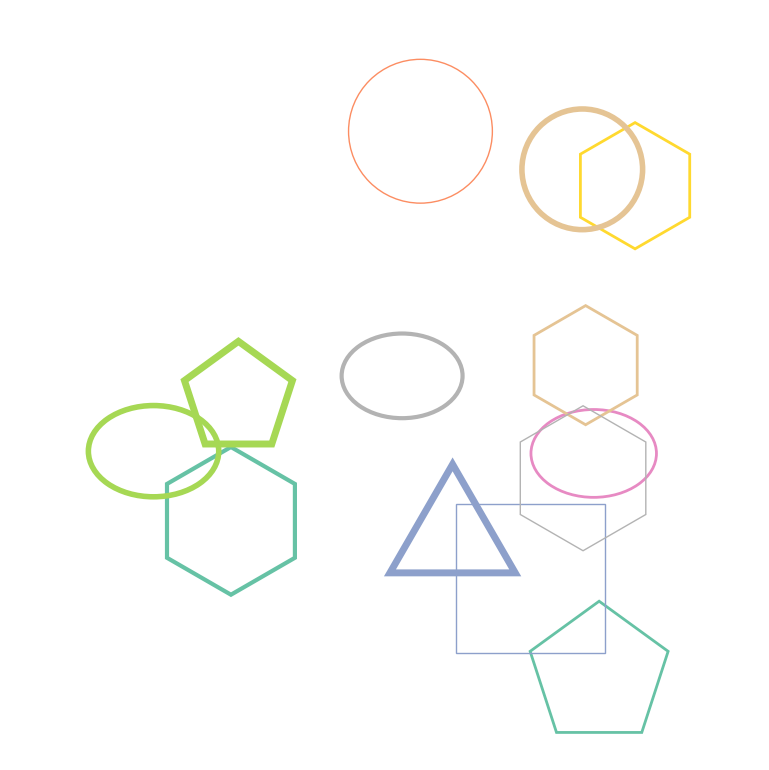[{"shape": "hexagon", "thickness": 1.5, "radius": 0.48, "center": [0.3, 0.324]}, {"shape": "pentagon", "thickness": 1, "radius": 0.47, "center": [0.778, 0.125]}, {"shape": "circle", "thickness": 0.5, "radius": 0.47, "center": [0.546, 0.83]}, {"shape": "square", "thickness": 0.5, "radius": 0.48, "center": [0.689, 0.248]}, {"shape": "triangle", "thickness": 2.5, "radius": 0.47, "center": [0.588, 0.303]}, {"shape": "oval", "thickness": 1, "radius": 0.41, "center": [0.771, 0.411]}, {"shape": "pentagon", "thickness": 2.5, "radius": 0.37, "center": [0.31, 0.483]}, {"shape": "oval", "thickness": 2, "radius": 0.42, "center": [0.199, 0.414]}, {"shape": "hexagon", "thickness": 1, "radius": 0.41, "center": [0.825, 0.759]}, {"shape": "hexagon", "thickness": 1, "radius": 0.39, "center": [0.761, 0.526]}, {"shape": "circle", "thickness": 2, "radius": 0.39, "center": [0.756, 0.78]}, {"shape": "hexagon", "thickness": 0.5, "radius": 0.47, "center": [0.757, 0.379]}, {"shape": "oval", "thickness": 1.5, "radius": 0.39, "center": [0.522, 0.512]}]